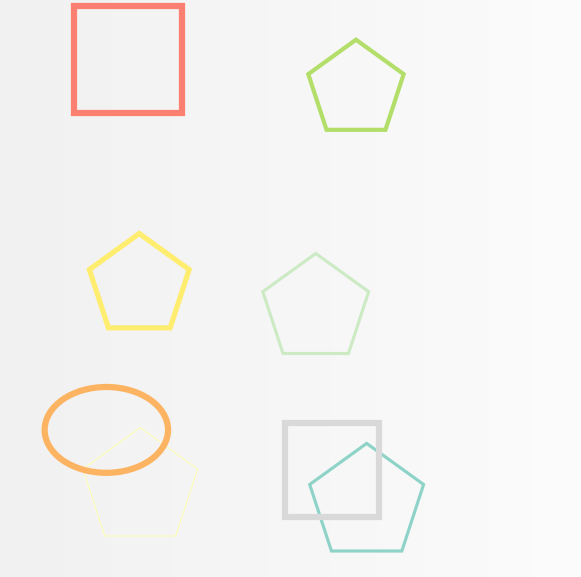[{"shape": "pentagon", "thickness": 1.5, "radius": 0.52, "center": [0.631, 0.128]}, {"shape": "pentagon", "thickness": 0.5, "radius": 0.52, "center": [0.241, 0.155]}, {"shape": "square", "thickness": 3, "radius": 0.46, "center": [0.22, 0.896]}, {"shape": "oval", "thickness": 3, "radius": 0.53, "center": [0.183, 0.255]}, {"shape": "pentagon", "thickness": 2, "radius": 0.43, "center": [0.612, 0.844]}, {"shape": "square", "thickness": 3, "radius": 0.4, "center": [0.571, 0.185]}, {"shape": "pentagon", "thickness": 1.5, "radius": 0.48, "center": [0.543, 0.464]}, {"shape": "pentagon", "thickness": 2.5, "radius": 0.45, "center": [0.24, 0.504]}]